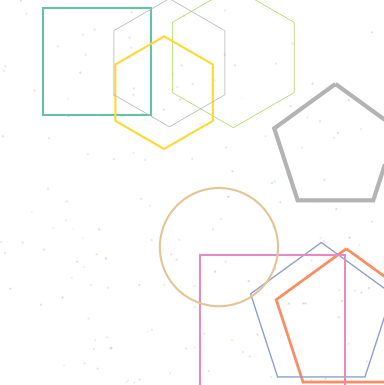[{"shape": "square", "thickness": 1.5, "radius": 0.7, "center": [0.252, 0.84]}, {"shape": "pentagon", "thickness": 2, "radius": 0.96, "center": [0.9, 0.162]}, {"shape": "pentagon", "thickness": 1, "radius": 0.97, "center": [0.835, 0.177]}, {"shape": "square", "thickness": 1.5, "radius": 0.94, "center": [0.708, 0.149]}, {"shape": "hexagon", "thickness": 0.5, "radius": 0.91, "center": [0.606, 0.851]}, {"shape": "hexagon", "thickness": 1.5, "radius": 0.73, "center": [0.426, 0.759]}, {"shape": "circle", "thickness": 1.5, "radius": 0.77, "center": [0.569, 0.358]}, {"shape": "hexagon", "thickness": 0.5, "radius": 0.83, "center": [0.44, 0.837]}, {"shape": "pentagon", "thickness": 3, "radius": 0.84, "center": [0.871, 0.615]}]